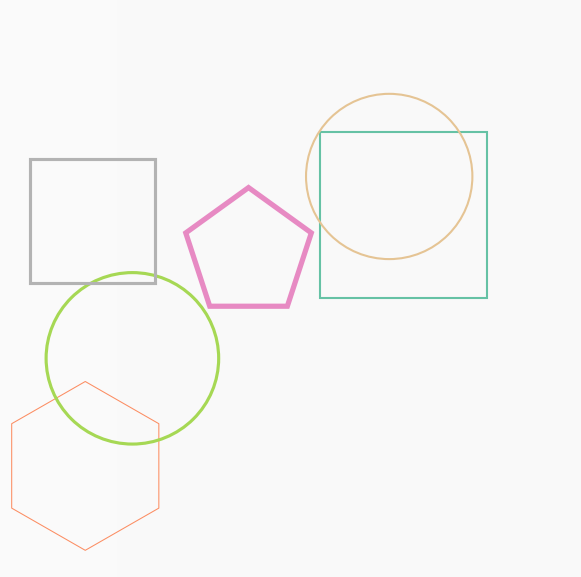[{"shape": "square", "thickness": 1, "radius": 0.72, "center": [0.695, 0.627]}, {"shape": "hexagon", "thickness": 0.5, "radius": 0.73, "center": [0.147, 0.192]}, {"shape": "pentagon", "thickness": 2.5, "radius": 0.57, "center": [0.428, 0.561]}, {"shape": "circle", "thickness": 1.5, "radius": 0.74, "center": [0.228, 0.379]}, {"shape": "circle", "thickness": 1, "radius": 0.72, "center": [0.67, 0.694]}, {"shape": "square", "thickness": 1.5, "radius": 0.54, "center": [0.159, 0.617]}]